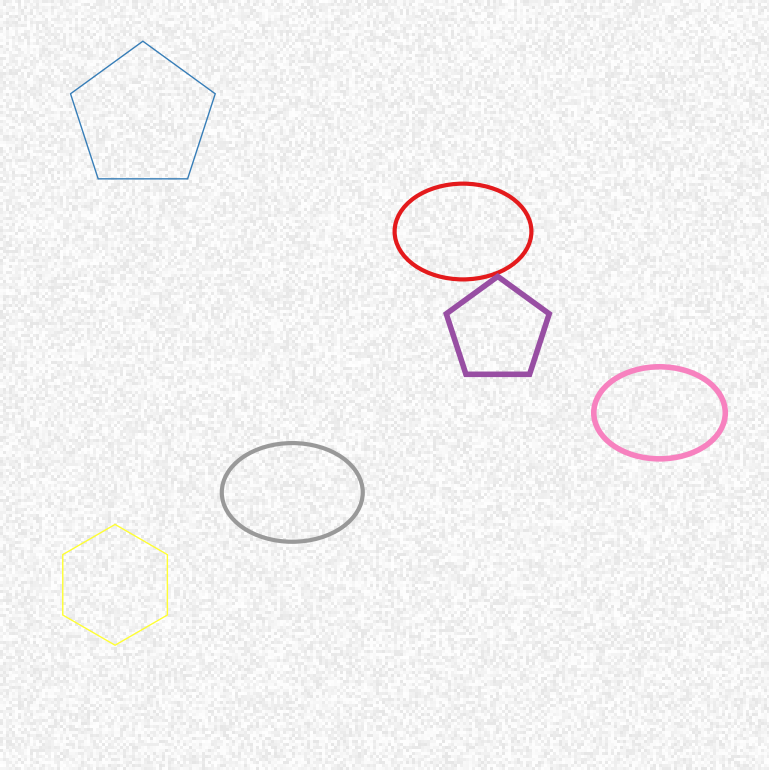[{"shape": "oval", "thickness": 1.5, "radius": 0.44, "center": [0.601, 0.699]}, {"shape": "pentagon", "thickness": 0.5, "radius": 0.49, "center": [0.186, 0.848]}, {"shape": "pentagon", "thickness": 2, "radius": 0.35, "center": [0.646, 0.571]}, {"shape": "hexagon", "thickness": 0.5, "radius": 0.39, "center": [0.149, 0.241]}, {"shape": "oval", "thickness": 2, "radius": 0.43, "center": [0.857, 0.464]}, {"shape": "oval", "thickness": 1.5, "radius": 0.46, "center": [0.38, 0.36]}]